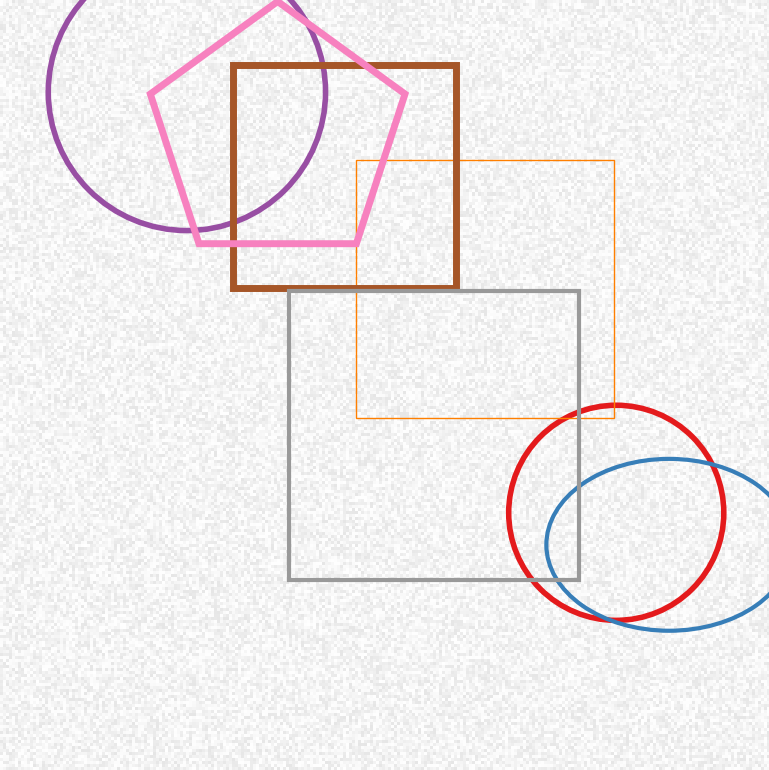[{"shape": "circle", "thickness": 2, "radius": 0.7, "center": [0.8, 0.334]}, {"shape": "oval", "thickness": 1.5, "radius": 0.8, "center": [0.869, 0.292]}, {"shape": "circle", "thickness": 2, "radius": 0.9, "center": [0.243, 0.881]}, {"shape": "square", "thickness": 0.5, "radius": 0.84, "center": [0.63, 0.625]}, {"shape": "square", "thickness": 2.5, "radius": 0.72, "center": [0.447, 0.771]}, {"shape": "pentagon", "thickness": 2.5, "radius": 0.87, "center": [0.361, 0.824]}, {"shape": "square", "thickness": 1.5, "radius": 0.94, "center": [0.564, 0.434]}]